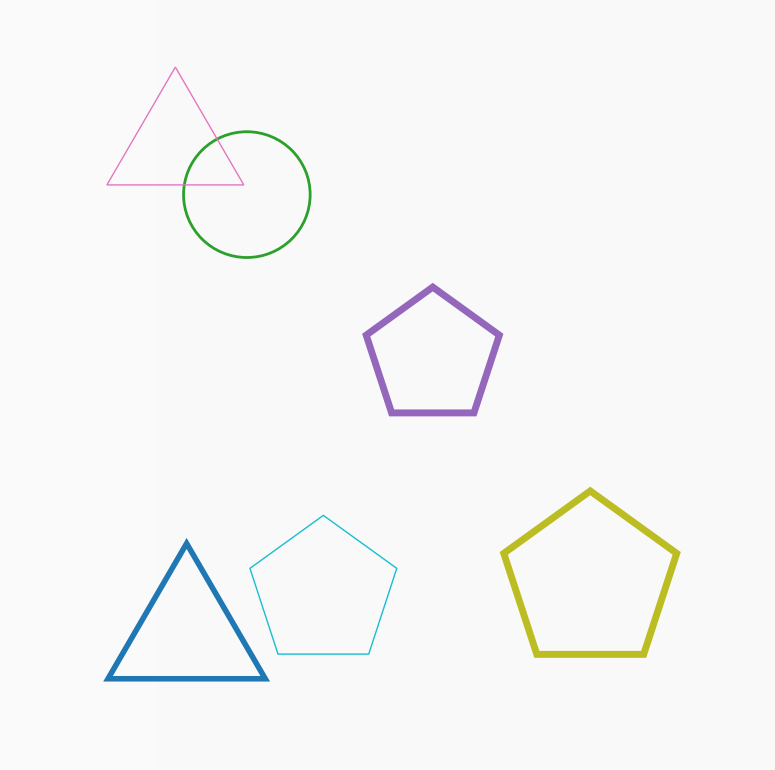[{"shape": "triangle", "thickness": 2, "radius": 0.59, "center": [0.241, 0.177]}, {"shape": "circle", "thickness": 1, "radius": 0.41, "center": [0.319, 0.747]}, {"shape": "pentagon", "thickness": 2.5, "radius": 0.45, "center": [0.558, 0.537]}, {"shape": "triangle", "thickness": 0.5, "radius": 0.51, "center": [0.226, 0.811]}, {"shape": "pentagon", "thickness": 2.5, "radius": 0.59, "center": [0.762, 0.245]}, {"shape": "pentagon", "thickness": 0.5, "radius": 0.5, "center": [0.417, 0.231]}]